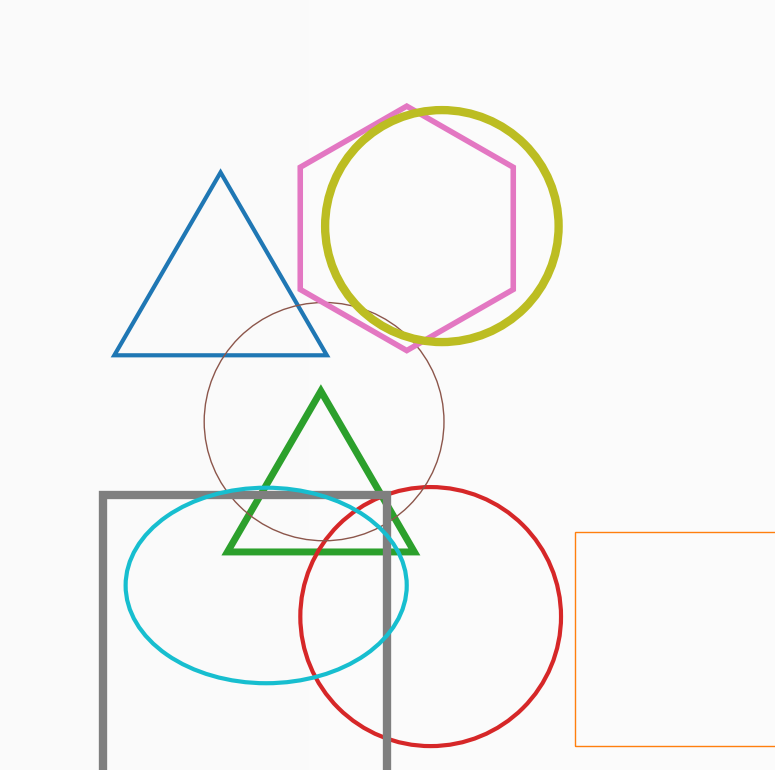[{"shape": "triangle", "thickness": 1.5, "radius": 0.79, "center": [0.285, 0.618]}, {"shape": "square", "thickness": 0.5, "radius": 0.69, "center": [0.881, 0.17]}, {"shape": "triangle", "thickness": 2.5, "radius": 0.7, "center": [0.414, 0.353]}, {"shape": "circle", "thickness": 1.5, "radius": 0.84, "center": [0.556, 0.199]}, {"shape": "circle", "thickness": 0.5, "radius": 0.77, "center": [0.418, 0.452]}, {"shape": "hexagon", "thickness": 2, "radius": 0.79, "center": [0.525, 0.703]}, {"shape": "square", "thickness": 3, "radius": 0.92, "center": [0.317, 0.174]}, {"shape": "circle", "thickness": 3, "radius": 0.75, "center": [0.57, 0.706]}, {"shape": "oval", "thickness": 1.5, "radius": 0.91, "center": [0.343, 0.24]}]